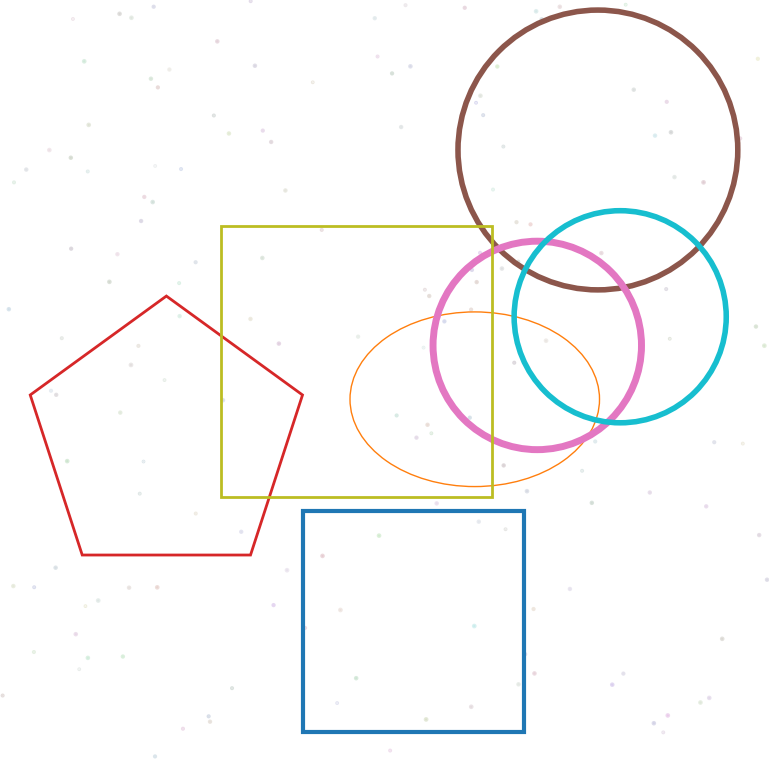[{"shape": "square", "thickness": 1.5, "radius": 0.72, "center": [0.537, 0.192]}, {"shape": "oval", "thickness": 0.5, "radius": 0.81, "center": [0.617, 0.482]}, {"shape": "pentagon", "thickness": 1, "radius": 0.93, "center": [0.216, 0.43]}, {"shape": "circle", "thickness": 2, "radius": 0.91, "center": [0.776, 0.805]}, {"shape": "circle", "thickness": 2.5, "radius": 0.68, "center": [0.698, 0.551]}, {"shape": "square", "thickness": 1, "radius": 0.88, "center": [0.463, 0.531]}, {"shape": "circle", "thickness": 2, "radius": 0.69, "center": [0.805, 0.589]}]